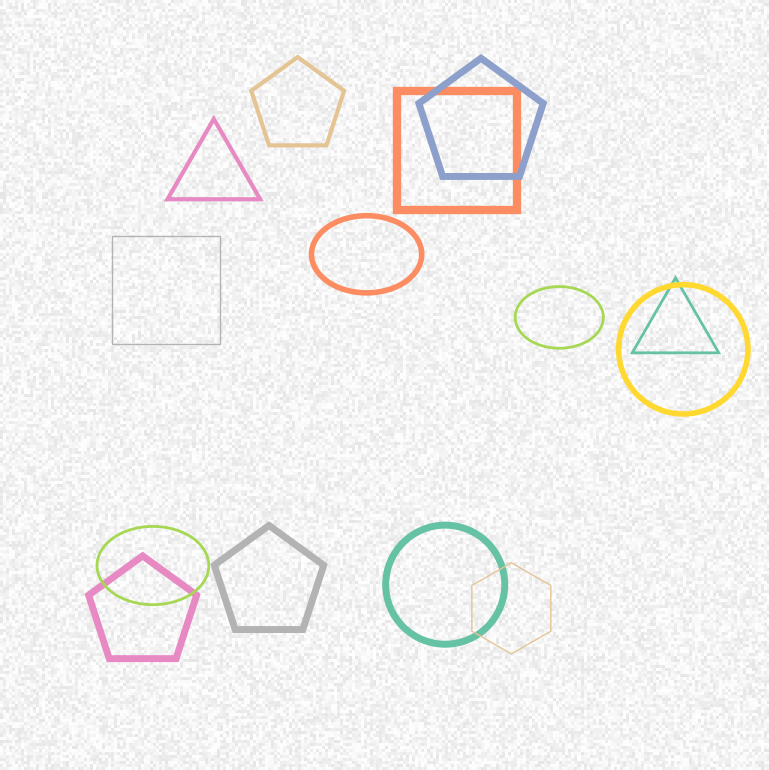[{"shape": "circle", "thickness": 2.5, "radius": 0.39, "center": [0.578, 0.241]}, {"shape": "triangle", "thickness": 1, "radius": 0.32, "center": [0.877, 0.574]}, {"shape": "oval", "thickness": 2, "radius": 0.36, "center": [0.476, 0.67]}, {"shape": "square", "thickness": 3, "radius": 0.39, "center": [0.593, 0.804]}, {"shape": "pentagon", "thickness": 2.5, "radius": 0.42, "center": [0.625, 0.84]}, {"shape": "pentagon", "thickness": 2.5, "radius": 0.37, "center": [0.185, 0.204]}, {"shape": "triangle", "thickness": 1.5, "radius": 0.35, "center": [0.278, 0.776]}, {"shape": "oval", "thickness": 1, "radius": 0.29, "center": [0.726, 0.588]}, {"shape": "oval", "thickness": 1, "radius": 0.36, "center": [0.199, 0.266]}, {"shape": "circle", "thickness": 2, "radius": 0.42, "center": [0.887, 0.546]}, {"shape": "pentagon", "thickness": 1.5, "radius": 0.32, "center": [0.387, 0.862]}, {"shape": "hexagon", "thickness": 0.5, "radius": 0.3, "center": [0.664, 0.21]}, {"shape": "square", "thickness": 0.5, "radius": 0.35, "center": [0.216, 0.623]}, {"shape": "pentagon", "thickness": 2.5, "radius": 0.37, "center": [0.349, 0.243]}]